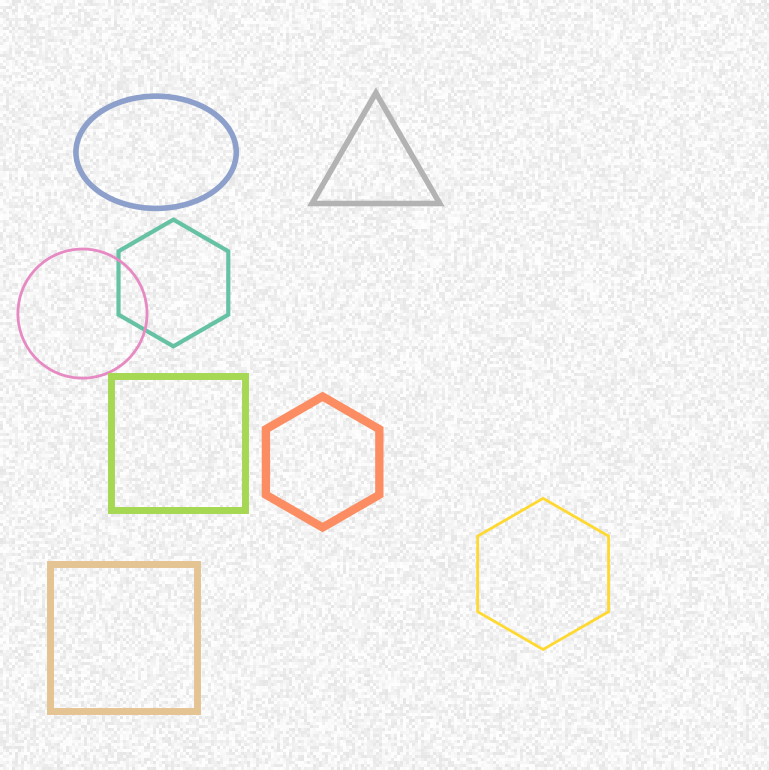[{"shape": "hexagon", "thickness": 1.5, "radius": 0.41, "center": [0.225, 0.633]}, {"shape": "hexagon", "thickness": 3, "radius": 0.43, "center": [0.419, 0.4]}, {"shape": "oval", "thickness": 2, "radius": 0.52, "center": [0.203, 0.802]}, {"shape": "circle", "thickness": 1, "radius": 0.42, "center": [0.107, 0.593]}, {"shape": "square", "thickness": 2.5, "radius": 0.43, "center": [0.231, 0.425]}, {"shape": "hexagon", "thickness": 1, "radius": 0.49, "center": [0.705, 0.255]}, {"shape": "square", "thickness": 2.5, "radius": 0.48, "center": [0.161, 0.172]}, {"shape": "triangle", "thickness": 2, "radius": 0.48, "center": [0.488, 0.784]}]